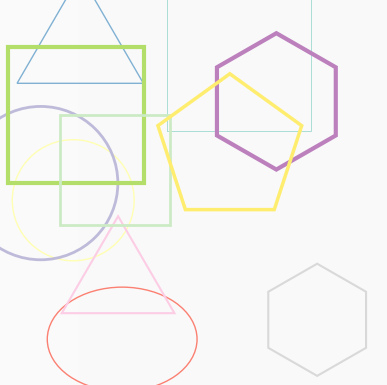[{"shape": "square", "thickness": 0.5, "radius": 0.93, "center": [0.616, 0.845]}, {"shape": "circle", "thickness": 1, "radius": 0.79, "center": [0.189, 0.48]}, {"shape": "circle", "thickness": 2, "radius": 1.0, "center": [0.105, 0.524]}, {"shape": "oval", "thickness": 1, "radius": 0.97, "center": [0.315, 0.119]}, {"shape": "triangle", "thickness": 1, "radius": 0.94, "center": [0.207, 0.878]}, {"shape": "square", "thickness": 3, "radius": 0.88, "center": [0.196, 0.701]}, {"shape": "triangle", "thickness": 1.5, "radius": 0.84, "center": [0.305, 0.27]}, {"shape": "hexagon", "thickness": 1.5, "radius": 0.73, "center": [0.819, 0.169]}, {"shape": "hexagon", "thickness": 3, "radius": 0.89, "center": [0.713, 0.737]}, {"shape": "square", "thickness": 2, "radius": 0.72, "center": [0.297, 0.558]}, {"shape": "pentagon", "thickness": 2.5, "radius": 0.98, "center": [0.593, 0.613]}]